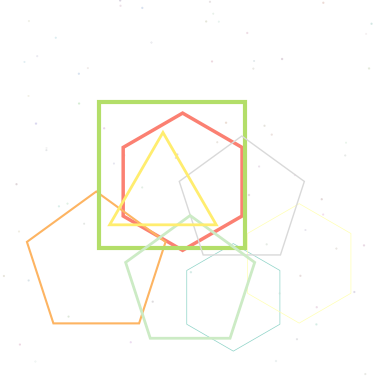[{"shape": "hexagon", "thickness": 0.5, "radius": 0.7, "center": [0.606, 0.228]}, {"shape": "hexagon", "thickness": 0.5, "radius": 0.78, "center": [0.777, 0.316]}, {"shape": "hexagon", "thickness": 2.5, "radius": 0.89, "center": [0.474, 0.528]}, {"shape": "pentagon", "thickness": 1.5, "radius": 0.95, "center": [0.25, 0.313]}, {"shape": "square", "thickness": 3, "radius": 0.95, "center": [0.446, 0.546]}, {"shape": "pentagon", "thickness": 1, "radius": 0.85, "center": [0.628, 0.476]}, {"shape": "pentagon", "thickness": 2, "radius": 0.88, "center": [0.494, 0.264]}, {"shape": "triangle", "thickness": 2, "radius": 0.8, "center": [0.423, 0.496]}]